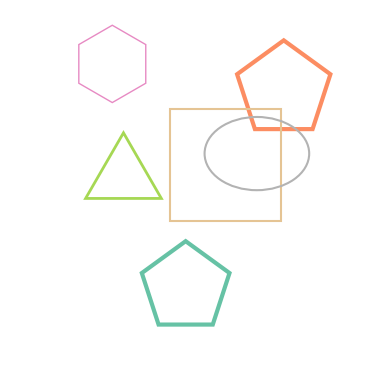[{"shape": "pentagon", "thickness": 3, "radius": 0.6, "center": [0.482, 0.254]}, {"shape": "pentagon", "thickness": 3, "radius": 0.64, "center": [0.737, 0.768]}, {"shape": "hexagon", "thickness": 1, "radius": 0.5, "center": [0.292, 0.834]}, {"shape": "triangle", "thickness": 2, "radius": 0.57, "center": [0.321, 0.541]}, {"shape": "square", "thickness": 1.5, "radius": 0.72, "center": [0.586, 0.572]}, {"shape": "oval", "thickness": 1.5, "radius": 0.68, "center": [0.667, 0.601]}]